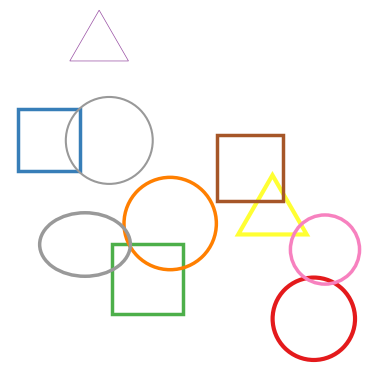[{"shape": "circle", "thickness": 3, "radius": 0.54, "center": [0.815, 0.172]}, {"shape": "square", "thickness": 2.5, "radius": 0.4, "center": [0.126, 0.635]}, {"shape": "square", "thickness": 2.5, "radius": 0.46, "center": [0.383, 0.275]}, {"shape": "triangle", "thickness": 0.5, "radius": 0.44, "center": [0.258, 0.886]}, {"shape": "circle", "thickness": 2.5, "radius": 0.6, "center": [0.442, 0.419]}, {"shape": "triangle", "thickness": 3, "radius": 0.51, "center": [0.708, 0.442]}, {"shape": "square", "thickness": 2.5, "radius": 0.43, "center": [0.649, 0.563]}, {"shape": "circle", "thickness": 2.5, "radius": 0.45, "center": [0.844, 0.352]}, {"shape": "circle", "thickness": 1.5, "radius": 0.56, "center": [0.284, 0.635]}, {"shape": "oval", "thickness": 2.5, "radius": 0.59, "center": [0.221, 0.365]}]